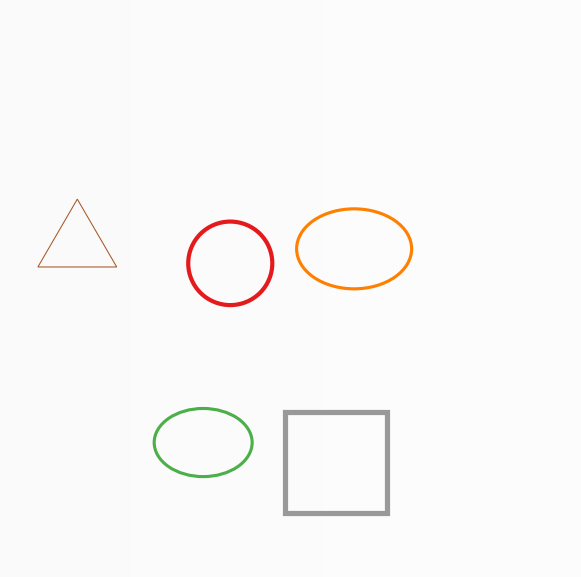[{"shape": "circle", "thickness": 2, "radius": 0.36, "center": [0.396, 0.543]}, {"shape": "oval", "thickness": 1.5, "radius": 0.42, "center": [0.35, 0.233]}, {"shape": "oval", "thickness": 1.5, "radius": 0.49, "center": [0.609, 0.568]}, {"shape": "triangle", "thickness": 0.5, "radius": 0.39, "center": [0.133, 0.576]}, {"shape": "square", "thickness": 2.5, "radius": 0.44, "center": [0.578, 0.199]}]